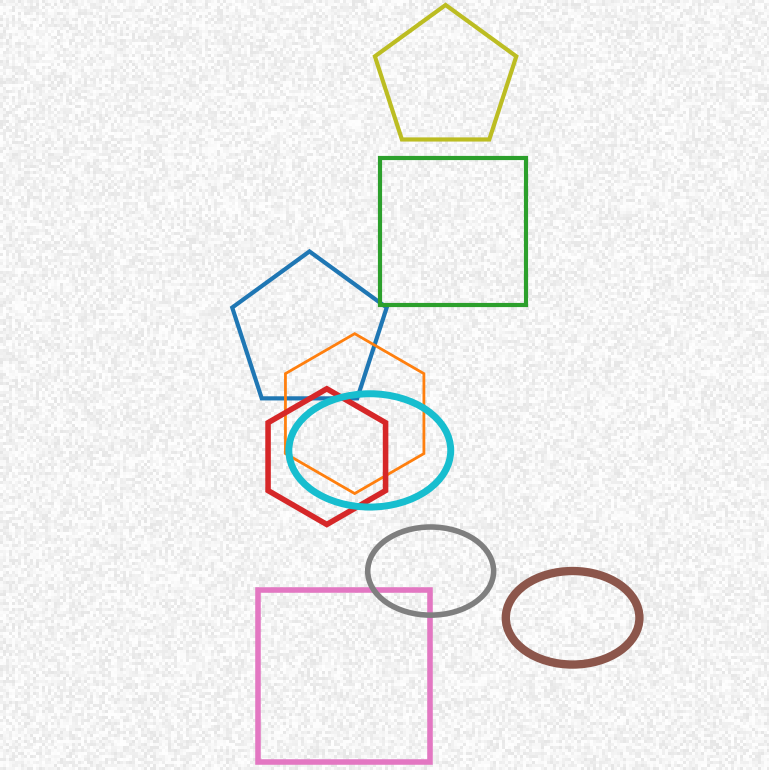[{"shape": "pentagon", "thickness": 1.5, "radius": 0.53, "center": [0.402, 0.568]}, {"shape": "hexagon", "thickness": 1, "radius": 0.52, "center": [0.461, 0.463]}, {"shape": "square", "thickness": 1.5, "radius": 0.48, "center": [0.589, 0.7]}, {"shape": "hexagon", "thickness": 2, "radius": 0.44, "center": [0.424, 0.407]}, {"shape": "oval", "thickness": 3, "radius": 0.43, "center": [0.744, 0.198]}, {"shape": "square", "thickness": 2, "radius": 0.56, "center": [0.447, 0.122]}, {"shape": "oval", "thickness": 2, "radius": 0.41, "center": [0.559, 0.258]}, {"shape": "pentagon", "thickness": 1.5, "radius": 0.48, "center": [0.579, 0.897]}, {"shape": "oval", "thickness": 2.5, "radius": 0.53, "center": [0.48, 0.415]}]